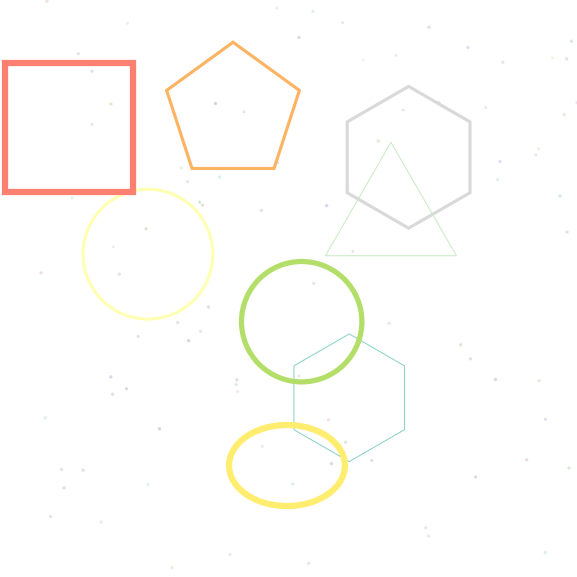[{"shape": "hexagon", "thickness": 0.5, "radius": 0.55, "center": [0.605, 0.31]}, {"shape": "circle", "thickness": 1.5, "radius": 0.56, "center": [0.256, 0.559]}, {"shape": "square", "thickness": 3, "radius": 0.56, "center": [0.119, 0.778]}, {"shape": "pentagon", "thickness": 1.5, "radius": 0.6, "center": [0.404, 0.805]}, {"shape": "circle", "thickness": 2.5, "radius": 0.52, "center": [0.522, 0.442]}, {"shape": "hexagon", "thickness": 1.5, "radius": 0.61, "center": [0.708, 0.727]}, {"shape": "triangle", "thickness": 0.5, "radius": 0.65, "center": [0.677, 0.622]}, {"shape": "oval", "thickness": 3, "radius": 0.5, "center": [0.497, 0.193]}]